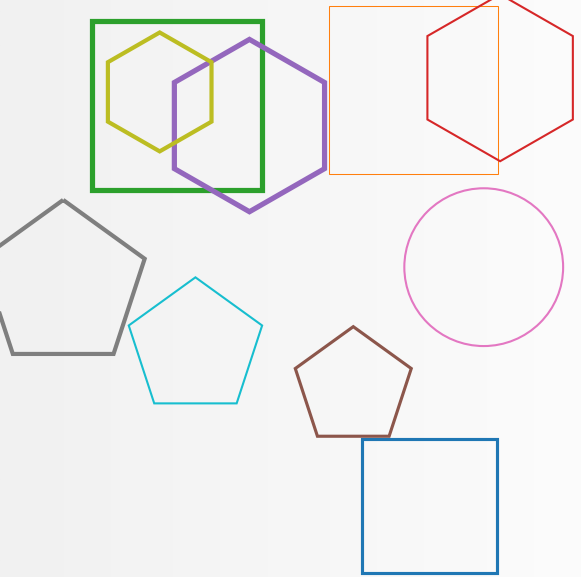[{"shape": "square", "thickness": 1.5, "radius": 0.58, "center": [0.739, 0.122]}, {"shape": "square", "thickness": 0.5, "radius": 0.73, "center": [0.711, 0.843]}, {"shape": "square", "thickness": 2.5, "radius": 0.73, "center": [0.304, 0.816]}, {"shape": "hexagon", "thickness": 1, "radius": 0.72, "center": [0.86, 0.864]}, {"shape": "hexagon", "thickness": 2.5, "radius": 0.75, "center": [0.429, 0.782]}, {"shape": "pentagon", "thickness": 1.5, "radius": 0.52, "center": [0.608, 0.329]}, {"shape": "circle", "thickness": 1, "radius": 0.68, "center": [0.832, 0.537]}, {"shape": "pentagon", "thickness": 2, "radius": 0.74, "center": [0.109, 0.506]}, {"shape": "hexagon", "thickness": 2, "radius": 0.51, "center": [0.275, 0.84]}, {"shape": "pentagon", "thickness": 1, "radius": 0.6, "center": [0.336, 0.398]}]